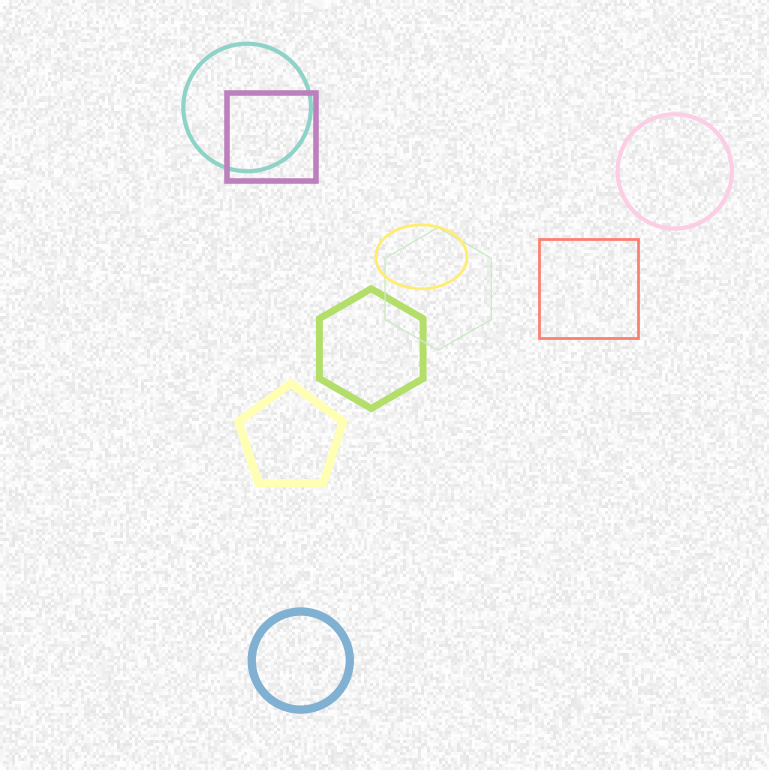[{"shape": "circle", "thickness": 1.5, "radius": 0.41, "center": [0.321, 0.86]}, {"shape": "pentagon", "thickness": 3, "radius": 0.36, "center": [0.378, 0.43]}, {"shape": "square", "thickness": 1, "radius": 0.32, "center": [0.765, 0.625]}, {"shape": "circle", "thickness": 3, "radius": 0.32, "center": [0.391, 0.142]}, {"shape": "hexagon", "thickness": 2.5, "radius": 0.39, "center": [0.482, 0.547]}, {"shape": "circle", "thickness": 1.5, "radius": 0.37, "center": [0.876, 0.777]}, {"shape": "square", "thickness": 2, "radius": 0.29, "center": [0.352, 0.822]}, {"shape": "hexagon", "thickness": 0.5, "radius": 0.4, "center": [0.569, 0.625]}, {"shape": "oval", "thickness": 1, "radius": 0.3, "center": [0.547, 0.666]}]